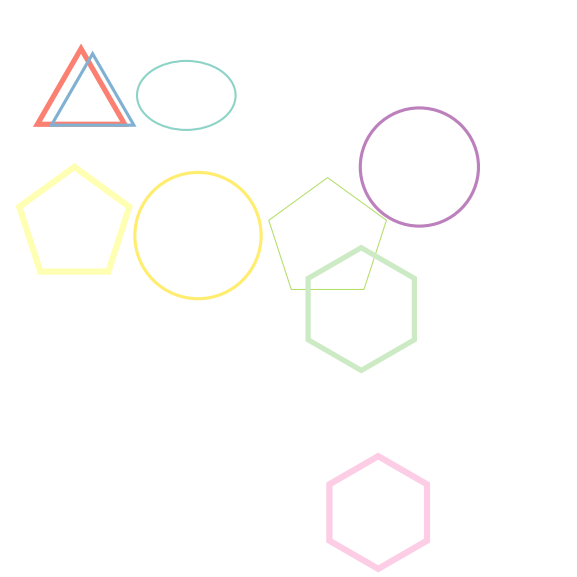[{"shape": "oval", "thickness": 1, "radius": 0.43, "center": [0.323, 0.834]}, {"shape": "pentagon", "thickness": 3, "radius": 0.5, "center": [0.129, 0.61]}, {"shape": "triangle", "thickness": 2.5, "radius": 0.44, "center": [0.14, 0.828]}, {"shape": "triangle", "thickness": 1.5, "radius": 0.41, "center": [0.16, 0.824]}, {"shape": "pentagon", "thickness": 0.5, "radius": 0.54, "center": [0.567, 0.585]}, {"shape": "hexagon", "thickness": 3, "radius": 0.49, "center": [0.655, 0.112]}, {"shape": "circle", "thickness": 1.5, "radius": 0.51, "center": [0.726, 0.71]}, {"shape": "hexagon", "thickness": 2.5, "radius": 0.53, "center": [0.626, 0.464]}, {"shape": "circle", "thickness": 1.5, "radius": 0.55, "center": [0.343, 0.591]}]